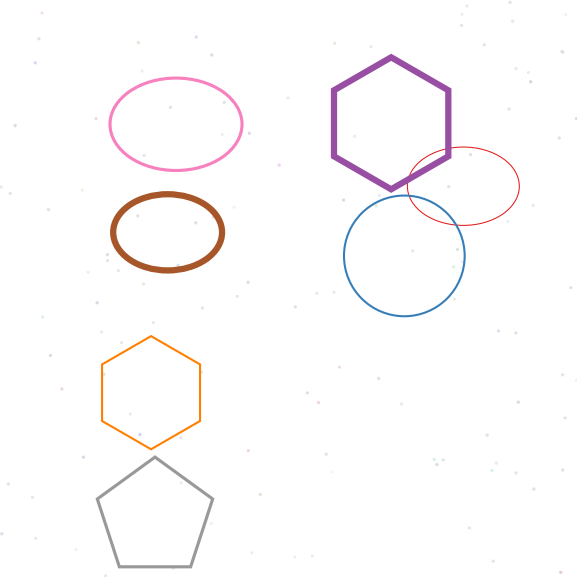[{"shape": "oval", "thickness": 0.5, "radius": 0.48, "center": [0.802, 0.677]}, {"shape": "circle", "thickness": 1, "radius": 0.52, "center": [0.7, 0.556]}, {"shape": "hexagon", "thickness": 3, "radius": 0.57, "center": [0.677, 0.786]}, {"shape": "hexagon", "thickness": 1, "radius": 0.49, "center": [0.262, 0.319]}, {"shape": "oval", "thickness": 3, "radius": 0.47, "center": [0.29, 0.597]}, {"shape": "oval", "thickness": 1.5, "radius": 0.57, "center": [0.305, 0.784]}, {"shape": "pentagon", "thickness": 1.5, "radius": 0.53, "center": [0.268, 0.103]}]